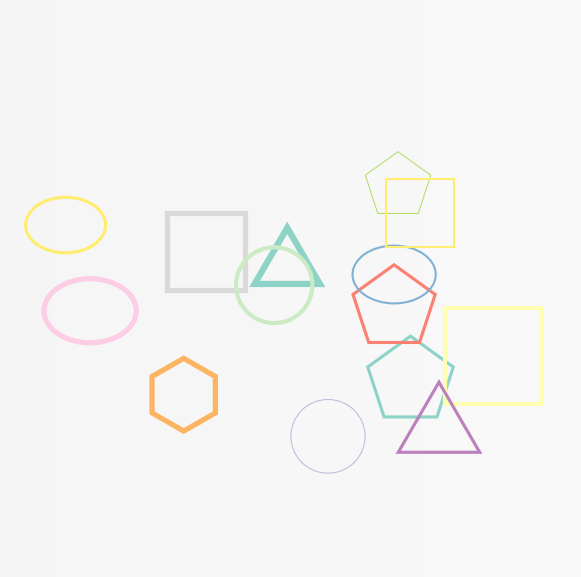[{"shape": "triangle", "thickness": 3, "radius": 0.32, "center": [0.494, 0.54]}, {"shape": "pentagon", "thickness": 1.5, "radius": 0.39, "center": [0.706, 0.34]}, {"shape": "square", "thickness": 2, "radius": 0.42, "center": [0.85, 0.383]}, {"shape": "circle", "thickness": 0.5, "radius": 0.32, "center": [0.564, 0.244]}, {"shape": "pentagon", "thickness": 1.5, "radius": 0.37, "center": [0.678, 0.466]}, {"shape": "oval", "thickness": 1, "radius": 0.36, "center": [0.678, 0.524]}, {"shape": "hexagon", "thickness": 2.5, "radius": 0.31, "center": [0.316, 0.316]}, {"shape": "pentagon", "thickness": 0.5, "radius": 0.3, "center": [0.685, 0.677]}, {"shape": "oval", "thickness": 2.5, "radius": 0.4, "center": [0.155, 0.461]}, {"shape": "square", "thickness": 2.5, "radius": 0.34, "center": [0.355, 0.563]}, {"shape": "triangle", "thickness": 1.5, "radius": 0.4, "center": [0.755, 0.256]}, {"shape": "circle", "thickness": 2, "radius": 0.33, "center": [0.472, 0.505]}, {"shape": "oval", "thickness": 1.5, "radius": 0.34, "center": [0.113, 0.609]}, {"shape": "square", "thickness": 1, "radius": 0.29, "center": [0.722, 0.63]}]